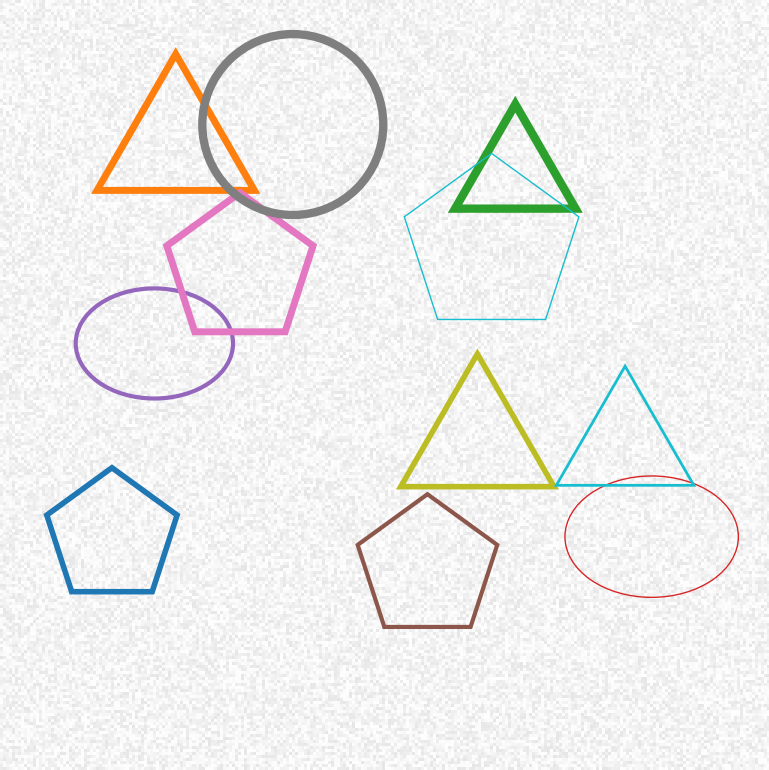[{"shape": "pentagon", "thickness": 2, "radius": 0.44, "center": [0.145, 0.304]}, {"shape": "triangle", "thickness": 2.5, "radius": 0.59, "center": [0.228, 0.812]}, {"shape": "triangle", "thickness": 3, "radius": 0.45, "center": [0.669, 0.774]}, {"shape": "oval", "thickness": 0.5, "radius": 0.56, "center": [0.846, 0.303]}, {"shape": "oval", "thickness": 1.5, "radius": 0.51, "center": [0.2, 0.554]}, {"shape": "pentagon", "thickness": 1.5, "radius": 0.48, "center": [0.555, 0.263]}, {"shape": "pentagon", "thickness": 2.5, "radius": 0.5, "center": [0.312, 0.65]}, {"shape": "circle", "thickness": 3, "radius": 0.59, "center": [0.38, 0.838]}, {"shape": "triangle", "thickness": 2, "radius": 0.57, "center": [0.62, 0.425]}, {"shape": "triangle", "thickness": 1, "radius": 0.52, "center": [0.812, 0.421]}, {"shape": "pentagon", "thickness": 0.5, "radius": 0.6, "center": [0.638, 0.682]}]